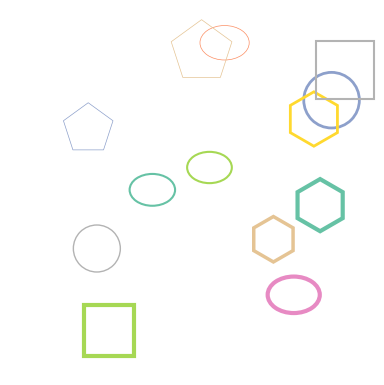[{"shape": "oval", "thickness": 1.5, "radius": 0.3, "center": [0.396, 0.507]}, {"shape": "hexagon", "thickness": 3, "radius": 0.34, "center": [0.831, 0.467]}, {"shape": "oval", "thickness": 0.5, "radius": 0.32, "center": [0.583, 0.889]}, {"shape": "pentagon", "thickness": 0.5, "radius": 0.34, "center": [0.229, 0.665]}, {"shape": "circle", "thickness": 2, "radius": 0.36, "center": [0.861, 0.74]}, {"shape": "oval", "thickness": 3, "radius": 0.34, "center": [0.763, 0.234]}, {"shape": "square", "thickness": 3, "radius": 0.33, "center": [0.283, 0.142]}, {"shape": "oval", "thickness": 1.5, "radius": 0.29, "center": [0.544, 0.565]}, {"shape": "hexagon", "thickness": 2, "radius": 0.35, "center": [0.815, 0.691]}, {"shape": "pentagon", "thickness": 0.5, "radius": 0.41, "center": [0.524, 0.866]}, {"shape": "hexagon", "thickness": 2.5, "radius": 0.29, "center": [0.71, 0.379]}, {"shape": "square", "thickness": 1.5, "radius": 0.38, "center": [0.896, 0.819]}, {"shape": "circle", "thickness": 1, "radius": 0.31, "center": [0.252, 0.355]}]